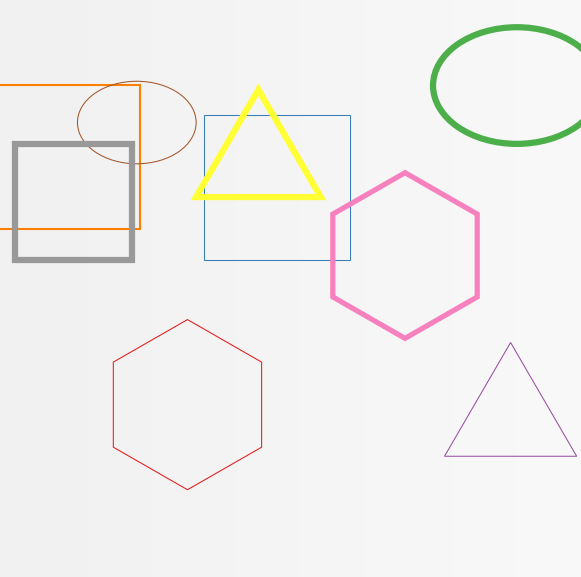[{"shape": "hexagon", "thickness": 0.5, "radius": 0.74, "center": [0.323, 0.298]}, {"shape": "square", "thickness": 0.5, "radius": 0.63, "center": [0.476, 0.675]}, {"shape": "oval", "thickness": 3, "radius": 0.72, "center": [0.889, 0.851]}, {"shape": "triangle", "thickness": 0.5, "radius": 0.66, "center": [0.878, 0.275]}, {"shape": "square", "thickness": 1, "radius": 0.62, "center": [0.117, 0.727]}, {"shape": "triangle", "thickness": 3, "radius": 0.62, "center": [0.445, 0.72]}, {"shape": "oval", "thickness": 0.5, "radius": 0.51, "center": [0.235, 0.787]}, {"shape": "hexagon", "thickness": 2.5, "radius": 0.72, "center": [0.697, 0.557]}, {"shape": "square", "thickness": 3, "radius": 0.5, "center": [0.126, 0.649]}]